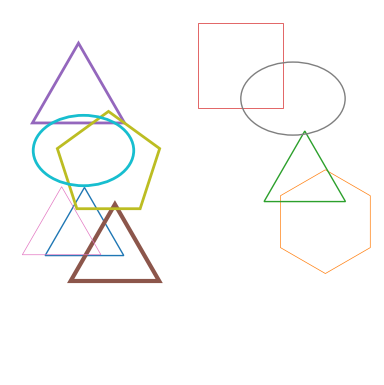[{"shape": "triangle", "thickness": 1, "radius": 0.59, "center": [0.219, 0.395]}, {"shape": "hexagon", "thickness": 0.5, "radius": 0.67, "center": [0.845, 0.424]}, {"shape": "triangle", "thickness": 1, "radius": 0.61, "center": [0.792, 0.537]}, {"shape": "square", "thickness": 0.5, "radius": 0.55, "center": [0.625, 0.83]}, {"shape": "triangle", "thickness": 2, "radius": 0.69, "center": [0.204, 0.75]}, {"shape": "triangle", "thickness": 3, "radius": 0.66, "center": [0.298, 0.337]}, {"shape": "triangle", "thickness": 0.5, "radius": 0.59, "center": [0.16, 0.397]}, {"shape": "oval", "thickness": 1, "radius": 0.68, "center": [0.761, 0.744]}, {"shape": "pentagon", "thickness": 2, "radius": 0.7, "center": [0.282, 0.571]}, {"shape": "oval", "thickness": 2, "radius": 0.65, "center": [0.217, 0.609]}]